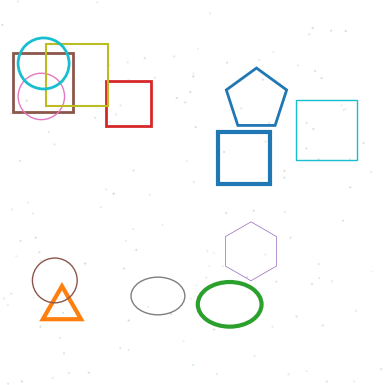[{"shape": "pentagon", "thickness": 2, "radius": 0.41, "center": [0.666, 0.741]}, {"shape": "square", "thickness": 3, "radius": 0.34, "center": [0.633, 0.589]}, {"shape": "triangle", "thickness": 3, "radius": 0.29, "center": [0.161, 0.2]}, {"shape": "oval", "thickness": 3, "radius": 0.41, "center": [0.597, 0.21]}, {"shape": "square", "thickness": 2, "radius": 0.29, "center": [0.333, 0.732]}, {"shape": "hexagon", "thickness": 0.5, "radius": 0.38, "center": [0.652, 0.347]}, {"shape": "square", "thickness": 2, "radius": 0.39, "center": [0.112, 0.786]}, {"shape": "circle", "thickness": 1, "radius": 0.29, "center": [0.142, 0.272]}, {"shape": "circle", "thickness": 1, "radius": 0.3, "center": [0.107, 0.75]}, {"shape": "oval", "thickness": 1, "radius": 0.35, "center": [0.41, 0.231]}, {"shape": "square", "thickness": 1.5, "radius": 0.4, "center": [0.2, 0.806]}, {"shape": "circle", "thickness": 2, "radius": 0.33, "center": [0.113, 0.835]}, {"shape": "square", "thickness": 1, "radius": 0.39, "center": [0.848, 0.663]}]